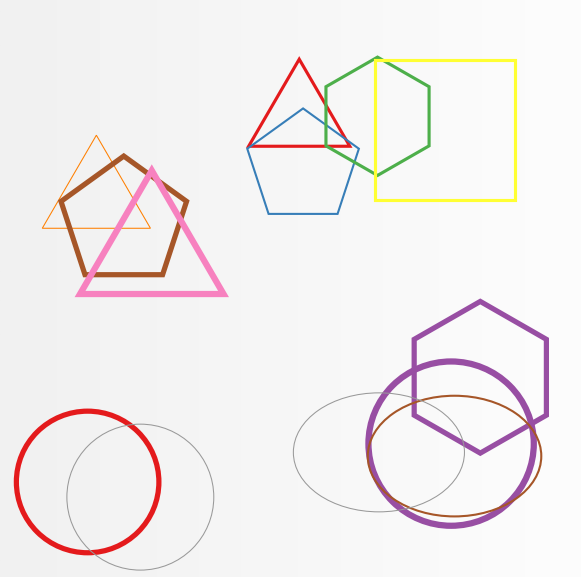[{"shape": "triangle", "thickness": 1.5, "radius": 0.5, "center": [0.515, 0.796]}, {"shape": "circle", "thickness": 2.5, "radius": 0.61, "center": [0.151, 0.165]}, {"shape": "pentagon", "thickness": 1, "radius": 0.5, "center": [0.521, 0.71]}, {"shape": "hexagon", "thickness": 1.5, "radius": 0.51, "center": [0.65, 0.798]}, {"shape": "hexagon", "thickness": 2.5, "radius": 0.66, "center": [0.826, 0.346]}, {"shape": "circle", "thickness": 3, "radius": 0.71, "center": [0.776, 0.231]}, {"shape": "triangle", "thickness": 0.5, "radius": 0.54, "center": [0.166, 0.658]}, {"shape": "square", "thickness": 1.5, "radius": 0.6, "center": [0.765, 0.774]}, {"shape": "pentagon", "thickness": 2.5, "radius": 0.57, "center": [0.213, 0.615]}, {"shape": "oval", "thickness": 1, "radius": 0.75, "center": [0.782, 0.209]}, {"shape": "triangle", "thickness": 3, "radius": 0.71, "center": [0.261, 0.561]}, {"shape": "oval", "thickness": 0.5, "radius": 0.74, "center": [0.652, 0.216]}, {"shape": "circle", "thickness": 0.5, "radius": 0.63, "center": [0.241, 0.138]}]